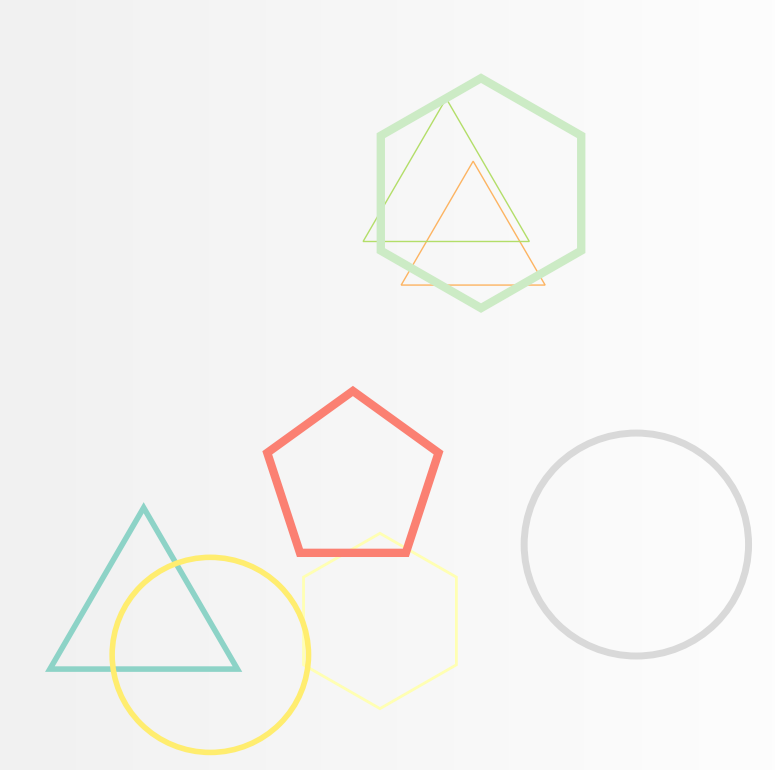[{"shape": "triangle", "thickness": 2, "radius": 0.7, "center": [0.185, 0.201]}, {"shape": "hexagon", "thickness": 1, "radius": 0.57, "center": [0.49, 0.194]}, {"shape": "pentagon", "thickness": 3, "radius": 0.58, "center": [0.455, 0.376]}, {"shape": "triangle", "thickness": 0.5, "radius": 0.54, "center": [0.611, 0.683]}, {"shape": "triangle", "thickness": 0.5, "radius": 0.62, "center": [0.576, 0.748]}, {"shape": "circle", "thickness": 2.5, "radius": 0.72, "center": [0.821, 0.293]}, {"shape": "hexagon", "thickness": 3, "radius": 0.75, "center": [0.621, 0.749]}, {"shape": "circle", "thickness": 2, "radius": 0.63, "center": [0.271, 0.149]}]